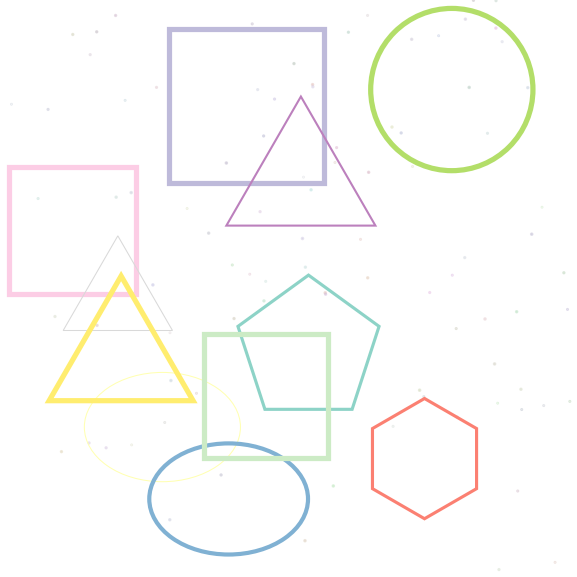[{"shape": "pentagon", "thickness": 1.5, "radius": 0.64, "center": [0.534, 0.394]}, {"shape": "oval", "thickness": 0.5, "radius": 0.68, "center": [0.281, 0.26]}, {"shape": "square", "thickness": 2.5, "radius": 0.67, "center": [0.427, 0.815]}, {"shape": "hexagon", "thickness": 1.5, "radius": 0.52, "center": [0.735, 0.205]}, {"shape": "oval", "thickness": 2, "radius": 0.69, "center": [0.396, 0.135]}, {"shape": "circle", "thickness": 2.5, "radius": 0.7, "center": [0.782, 0.844]}, {"shape": "square", "thickness": 2.5, "radius": 0.55, "center": [0.126, 0.6]}, {"shape": "triangle", "thickness": 0.5, "radius": 0.55, "center": [0.204, 0.481]}, {"shape": "triangle", "thickness": 1, "radius": 0.74, "center": [0.521, 0.683]}, {"shape": "square", "thickness": 2.5, "radius": 0.54, "center": [0.461, 0.314]}, {"shape": "triangle", "thickness": 2.5, "radius": 0.72, "center": [0.21, 0.377]}]